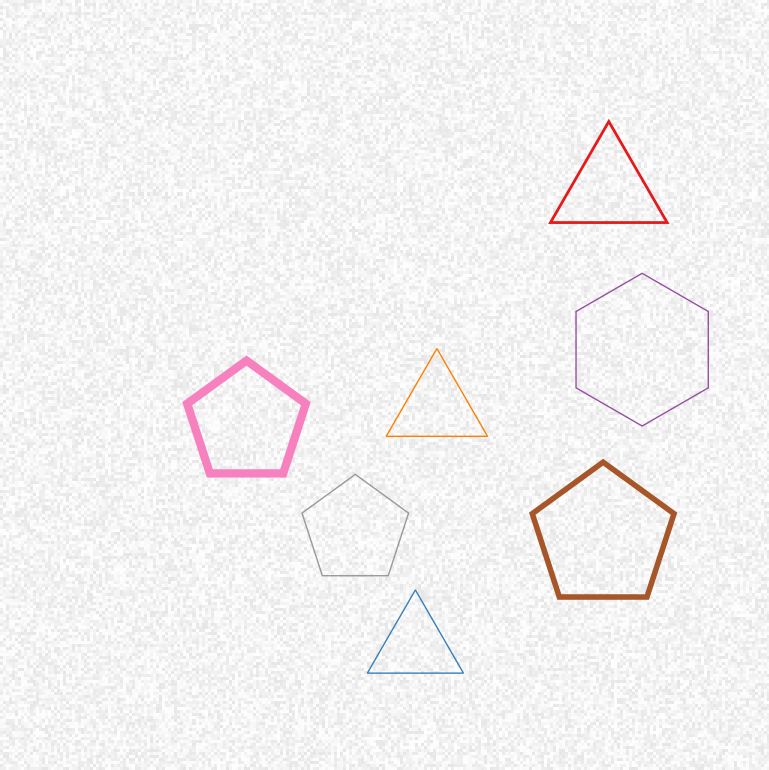[{"shape": "triangle", "thickness": 1, "radius": 0.44, "center": [0.791, 0.755]}, {"shape": "triangle", "thickness": 0.5, "radius": 0.36, "center": [0.539, 0.162]}, {"shape": "hexagon", "thickness": 0.5, "radius": 0.5, "center": [0.834, 0.546]}, {"shape": "triangle", "thickness": 0.5, "radius": 0.38, "center": [0.567, 0.471]}, {"shape": "pentagon", "thickness": 2, "radius": 0.48, "center": [0.783, 0.303]}, {"shape": "pentagon", "thickness": 3, "radius": 0.4, "center": [0.32, 0.451]}, {"shape": "pentagon", "thickness": 0.5, "radius": 0.36, "center": [0.461, 0.311]}]